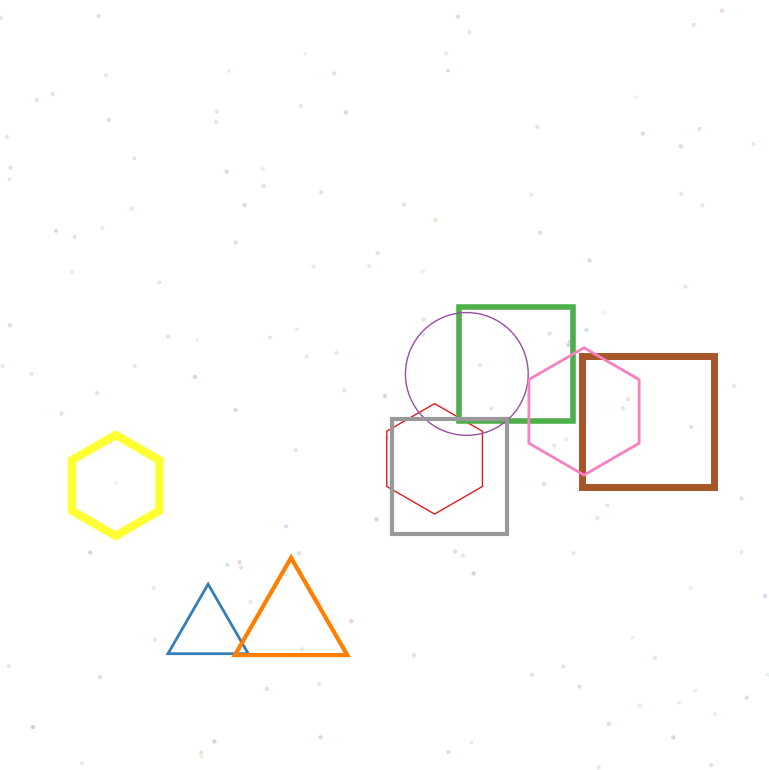[{"shape": "hexagon", "thickness": 0.5, "radius": 0.36, "center": [0.564, 0.404]}, {"shape": "triangle", "thickness": 1, "radius": 0.3, "center": [0.27, 0.181]}, {"shape": "square", "thickness": 2, "radius": 0.37, "center": [0.671, 0.528]}, {"shape": "circle", "thickness": 0.5, "radius": 0.4, "center": [0.606, 0.514]}, {"shape": "triangle", "thickness": 1.5, "radius": 0.42, "center": [0.378, 0.191]}, {"shape": "hexagon", "thickness": 3, "radius": 0.33, "center": [0.15, 0.37]}, {"shape": "square", "thickness": 2.5, "radius": 0.43, "center": [0.842, 0.453]}, {"shape": "hexagon", "thickness": 1, "radius": 0.41, "center": [0.758, 0.466]}, {"shape": "square", "thickness": 1.5, "radius": 0.37, "center": [0.584, 0.381]}]